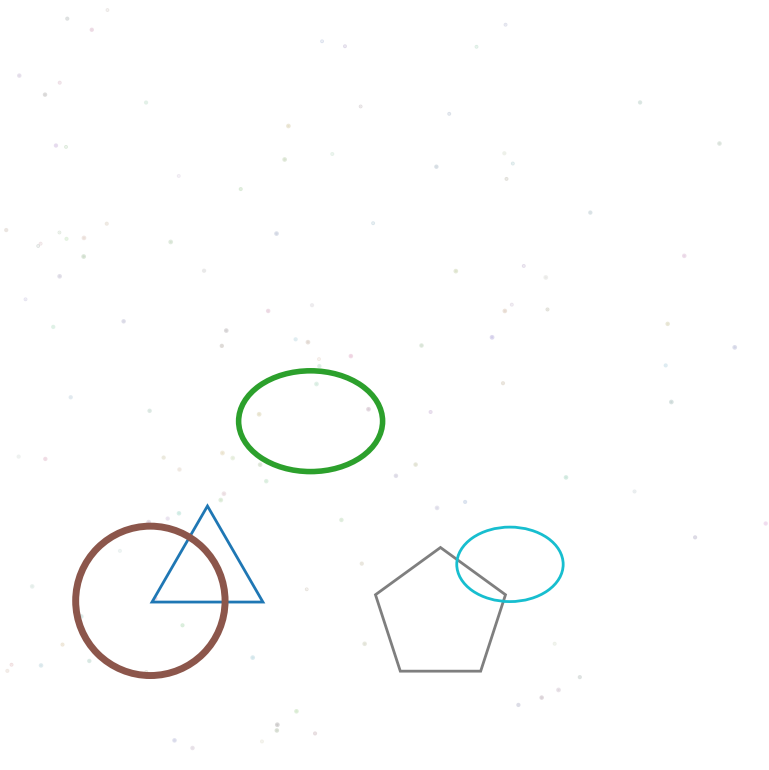[{"shape": "triangle", "thickness": 1, "radius": 0.42, "center": [0.269, 0.26]}, {"shape": "oval", "thickness": 2, "radius": 0.47, "center": [0.403, 0.453]}, {"shape": "circle", "thickness": 2.5, "radius": 0.49, "center": [0.195, 0.22]}, {"shape": "pentagon", "thickness": 1, "radius": 0.44, "center": [0.572, 0.2]}, {"shape": "oval", "thickness": 1, "radius": 0.35, "center": [0.662, 0.267]}]